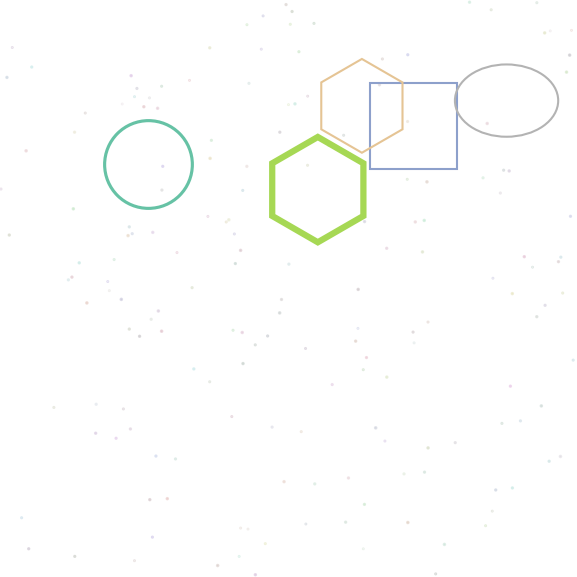[{"shape": "circle", "thickness": 1.5, "radius": 0.38, "center": [0.257, 0.714]}, {"shape": "square", "thickness": 1, "radius": 0.38, "center": [0.716, 0.781]}, {"shape": "hexagon", "thickness": 3, "radius": 0.46, "center": [0.55, 0.671]}, {"shape": "hexagon", "thickness": 1, "radius": 0.41, "center": [0.627, 0.816]}, {"shape": "oval", "thickness": 1, "radius": 0.45, "center": [0.877, 0.825]}]